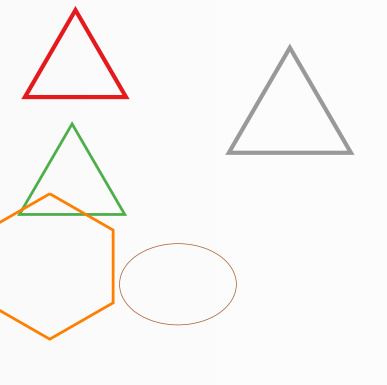[{"shape": "triangle", "thickness": 3, "radius": 0.75, "center": [0.195, 0.823]}, {"shape": "triangle", "thickness": 2, "radius": 0.78, "center": [0.186, 0.521]}, {"shape": "hexagon", "thickness": 2, "radius": 0.94, "center": [0.128, 0.308]}, {"shape": "oval", "thickness": 0.5, "radius": 0.75, "center": [0.459, 0.262]}, {"shape": "triangle", "thickness": 3, "radius": 0.91, "center": [0.748, 0.694]}]